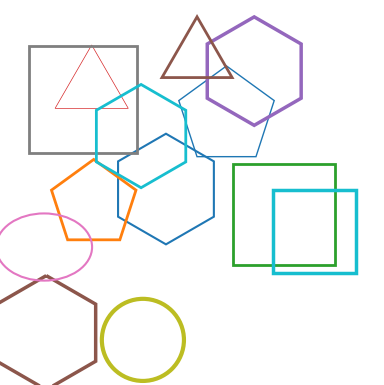[{"shape": "hexagon", "thickness": 1.5, "radius": 0.72, "center": [0.431, 0.509]}, {"shape": "pentagon", "thickness": 1, "radius": 0.65, "center": [0.588, 0.698]}, {"shape": "pentagon", "thickness": 2, "radius": 0.58, "center": [0.243, 0.47]}, {"shape": "square", "thickness": 2, "radius": 0.66, "center": [0.738, 0.443]}, {"shape": "triangle", "thickness": 0.5, "radius": 0.55, "center": [0.238, 0.773]}, {"shape": "hexagon", "thickness": 2.5, "radius": 0.7, "center": [0.66, 0.815]}, {"shape": "triangle", "thickness": 2, "radius": 0.53, "center": [0.512, 0.851]}, {"shape": "hexagon", "thickness": 2.5, "radius": 0.74, "center": [0.12, 0.136]}, {"shape": "oval", "thickness": 1.5, "radius": 0.62, "center": [0.115, 0.358]}, {"shape": "square", "thickness": 2, "radius": 0.7, "center": [0.216, 0.742]}, {"shape": "circle", "thickness": 3, "radius": 0.53, "center": [0.371, 0.117]}, {"shape": "hexagon", "thickness": 2, "radius": 0.67, "center": [0.366, 0.647]}, {"shape": "square", "thickness": 2.5, "radius": 0.54, "center": [0.817, 0.399]}]